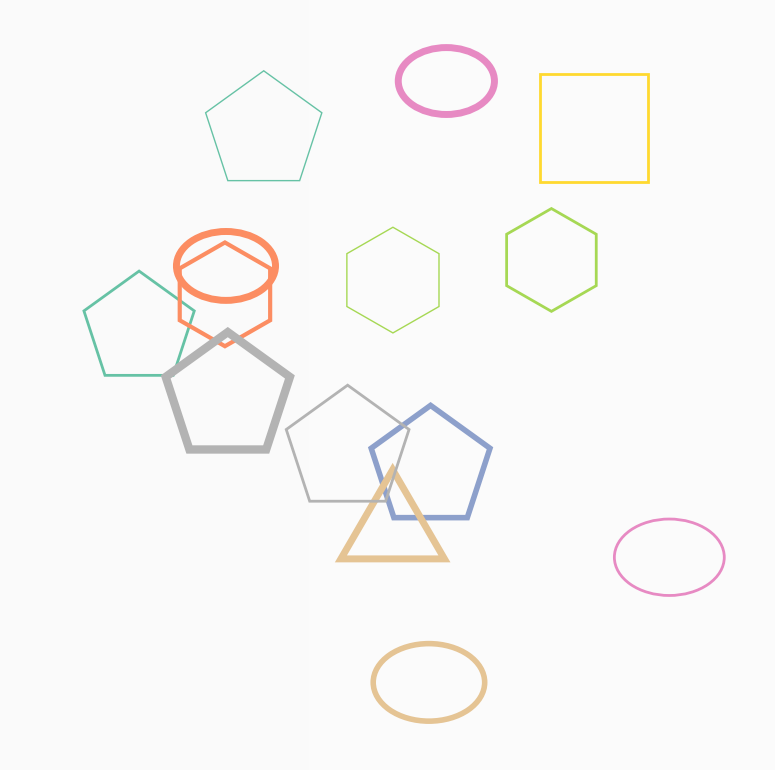[{"shape": "pentagon", "thickness": 0.5, "radius": 0.39, "center": [0.34, 0.829]}, {"shape": "pentagon", "thickness": 1, "radius": 0.37, "center": [0.179, 0.573]}, {"shape": "hexagon", "thickness": 1.5, "radius": 0.34, "center": [0.29, 0.618]}, {"shape": "oval", "thickness": 2.5, "radius": 0.32, "center": [0.292, 0.655]}, {"shape": "pentagon", "thickness": 2, "radius": 0.4, "center": [0.556, 0.393]}, {"shape": "oval", "thickness": 2.5, "radius": 0.31, "center": [0.576, 0.895]}, {"shape": "oval", "thickness": 1, "radius": 0.35, "center": [0.864, 0.276]}, {"shape": "hexagon", "thickness": 0.5, "radius": 0.34, "center": [0.507, 0.636]}, {"shape": "hexagon", "thickness": 1, "radius": 0.33, "center": [0.712, 0.662]}, {"shape": "square", "thickness": 1, "radius": 0.35, "center": [0.766, 0.834]}, {"shape": "oval", "thickness": 2, "radius": 0.36, "center": [0.553, 0.114]}, {"shape": "triangle", "thickness": 2.5, "radius": 0.39, "center": [0.507, 0.313]}, {"shape": "pentagon", "thickness": 1, "radius": 0.42, "center": [0.449, 0.416]}, {"shape": "pentagon", "thickness": 3, "radius": 0.42, "center": [0.294, 0.484]}]